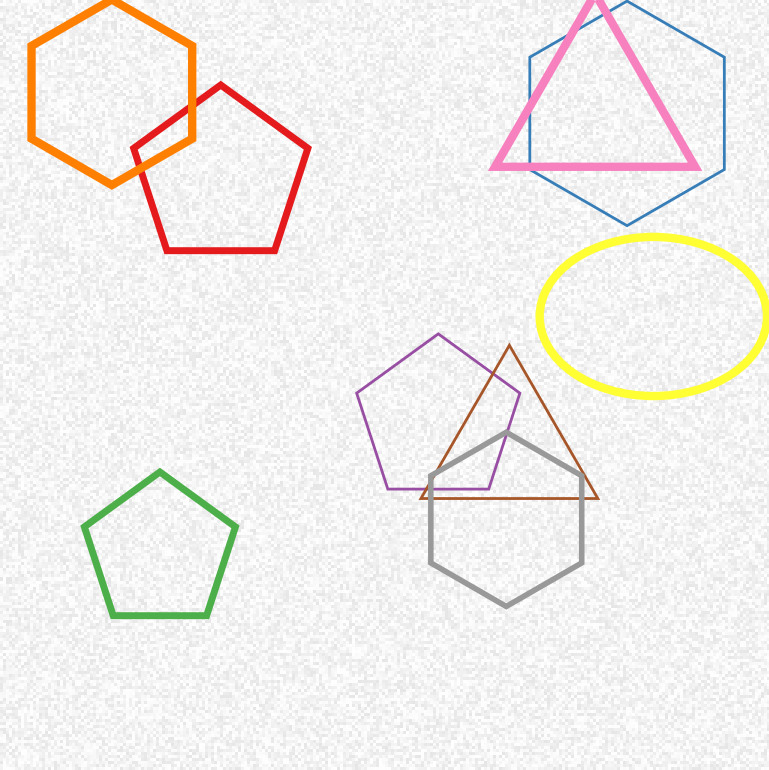[{"shape": "pentagon", "thickness": 2.5, "radius": 0.59, "center": [0.287, 0.771]}, {"shape": "hexagon", "thickness": 1, "radius": 0.73, "center": [0.814, 0.853]}, {"shape": "pentagon", "thickness": 2.5, "radius": 0.52, "center": [0.208, 0.284]}, {"shape": "pentagon", "thickness": 1, "radius": 0.56, "center": [0.569, 0.455]}, {"shape": "hexagon", "thickness": 3, "radius": 0.6, "center": [0.145, 0.88]}, {"shape": "oval", "thickness": 3, "radius": 0.74, "center": [0.848, 0.589]}, {"shape": "triangle", "thickness": 1, "radius": 0.66, "center": [0.662, 0.419]}, {"shape": "triangle", "thickness": 3, "radius": 0.75, "center": [0.773, 0.858]}, {"shape": "hexagon", "thickness": 2, "radius": 0.57, "center": [0.658, 0.326]}]